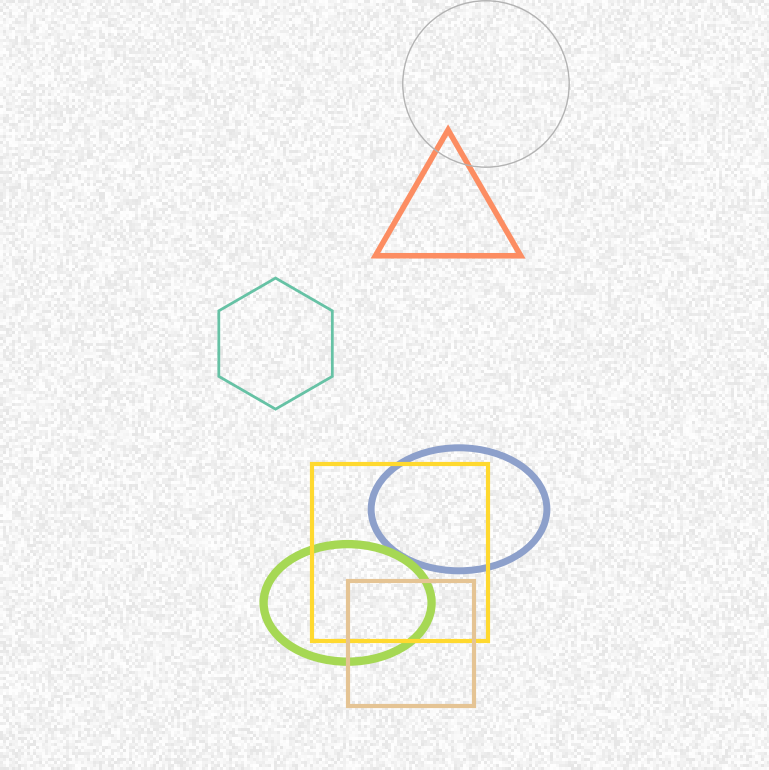[{"shape": "hexagon", "thickness": 1, "radius": 0.43, "center": [0.358, 0.554]}, {"shape": "triangle", "thickness": 2, "radius": 0.54, "center": [0.582, 0.722]}, {"shape": "oval", "thickness": 2.5, "radius": 0.57, "center": [0.596, 0.339]}, {"shape": "oval", "thickness": 3, "radius": 0.55, "center": [0.451, 0.217]}, {"shape": "square", "thickness": 1.5, "radius": 0.57, "center": [0.519, 0.282]}, {"shape": "square", "thickness": 1.5, "radius": 0.41, "center": [0.534, 0.164]}, {"shape": "circle", "thickness": 0.5, "radius": 0.54, "center": [0.631, 0.891]}]